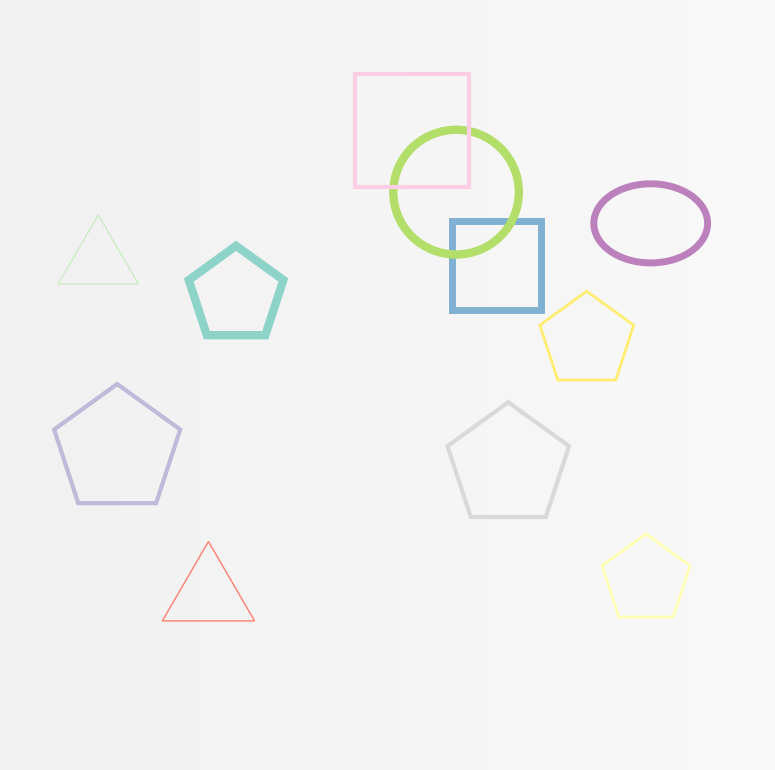[{"shape": "pentagon", "thickness": 3, "radius": 0.32, "center": [0.305, 0.617]}, {"shape": "pentagon", "thickness": 1, "radius": 0.3, "center": [0.834, 0.247]}, {"shape": "pentagon", "thickness": 1.5, "radius": 0.43, "center": [0.151, 0.416]}, {"shape": "triangle", "thickness": 0.5, "radius": 0.34, "center": [0.269, 0.228]}, {"shape": "square", "thickness": 2.5, "radius": 0.29, "center": [0.641, 0.655]}, {"shape": "circle", "thickness": 3, "radius": 0.41, "center": [0.588, 0.75]}, {"shape": "square", "thickness": 1.5, "radius": 0.37, "center": [0.531, 0.83]}, {"shape": "pentagon", "thickness": 1.5, "radius": 0.41, "center": [0.656, 0.395]}, {"shape": "oval", "thickness": 2.5, "radius": 0.37, "center": [0.84, 0.71]}, {"shape": "triangle", "thickness": 0.5, "radius": 0.3, "center": [0.127, 0.661]}, {"shape": "pentagon", "thickness": 1, "radius": 0.32, "center": [0.757, 0.558]}]